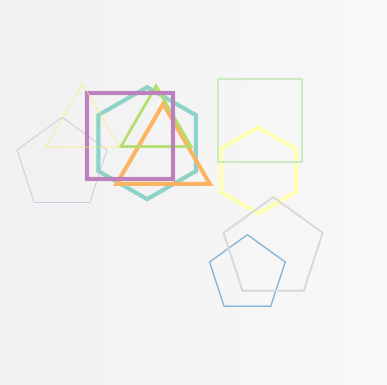[{"shape": "hexagon", "thickness": 3, "radius": 0.73, "center": [0.38, 0.628]}, {"shape": "hexagon", "thickness": 3, "radius": 0.56, "center": [0.667, 0.557]}, {"shape": "pentagon", "thickness": 0.5, "radius": 0.61, "center": [0.16, 0.573]}, {"shape": "pentagon", "thickness": 1, "radius": 0.51, "center": [0.638, 0.288]}, {"shape": "triangle", "thickness": 3, "radius": 0.69, "center": [0.421, 0.592]}, {"shape": "triangle", "thickness": 2, "radius": 0.52, "center": [0.403, 0.672]}, {"shape": "pentagon", "thickness": 1.5, "radius": 0.67, "center": [0.705, 0.354]}, {"shape": "square", "thickness": 3, "radius": 0.55, "center": [0.335, 0.647]}, {"shape": "square", "thickness": 1.5, "radius": 0.54, "center": [0.671, 0.686]}, {"shape": "triangle", "thickness": 0.5, "radius": 0.55, "center": [0.213, 0.673]}]